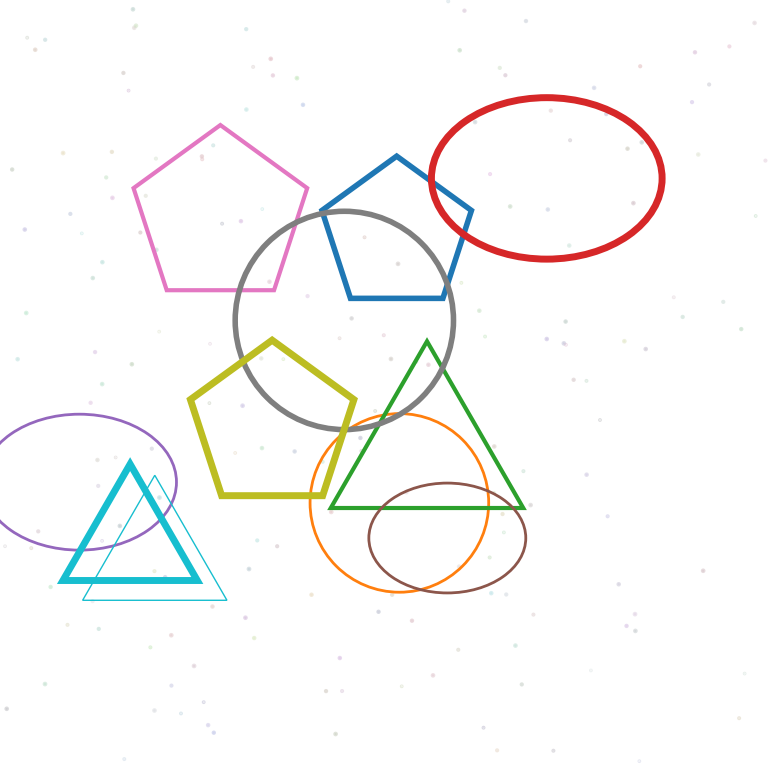[{"shape": "pentagon", "thickness": 2, "radius": 0.51, "center": [0.515, 0.695]}, {"shape": "circle", "thickness": 1, "radius": 0.58, "center": [0.519, 0.347]}, {"shape": "triangle", "thickness": 1.5, "radius": 0.72, "center": [0.555, 0.412]}, {"shape": "oval", "thickness": 2.5, "radius": 0.75, "center": [0.71, 0.768]}, {"shape": "oval", "thickness": 1, "radius": 0.63, "center": [0.103, 0.374]}, {"shape": "oval", "thickness": 1, "radius": 0.51, "center": [0.581, 0.301]}, {"shape": "pentagon", "thickness": 1.5, "radius": 0.59, "center": [0.286, 0.719]}, {"shape": "circle", "thickness": 2, "radius": 0.71, "center": [0.447, 0.584]}, {"shape": "pentagon", "thickness": 2.5, "radius": 0.56, "center": [0.353, 0.447]}, {"shape": "triangle", "thickness": 2.5, "radius": 0.5, "center": [0.169, 0.296]}, {"shape": "triangle", "thickness": 0.5, "radius": 0.54, "center": [0.201, 0.275]}]